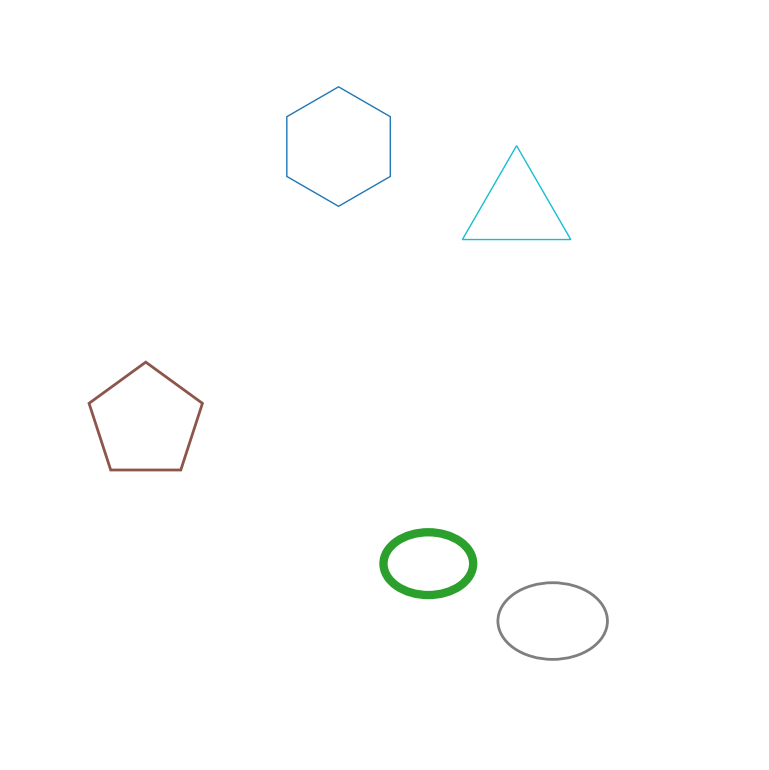[{"shape": "hexagon", "thickness": 0.5, "radius": 0.39, "center": [0.44, 0.81]}, {"shape": "oval", "thickness": 3, "radius": 0.29, "center": [0.556, 0.268]}, {"shape": "pentagon", "thickness": 1, "radius": 0.39, "center": [0.189, 0.452]}, {"shape": "oval", "thickness": 1, "radius": 0.36, "center": [0.718, 0.193]}, {"shape": "triangle", "thickness": 0.5, "radius": 0.41, "center": [0.671, 0.73]}]